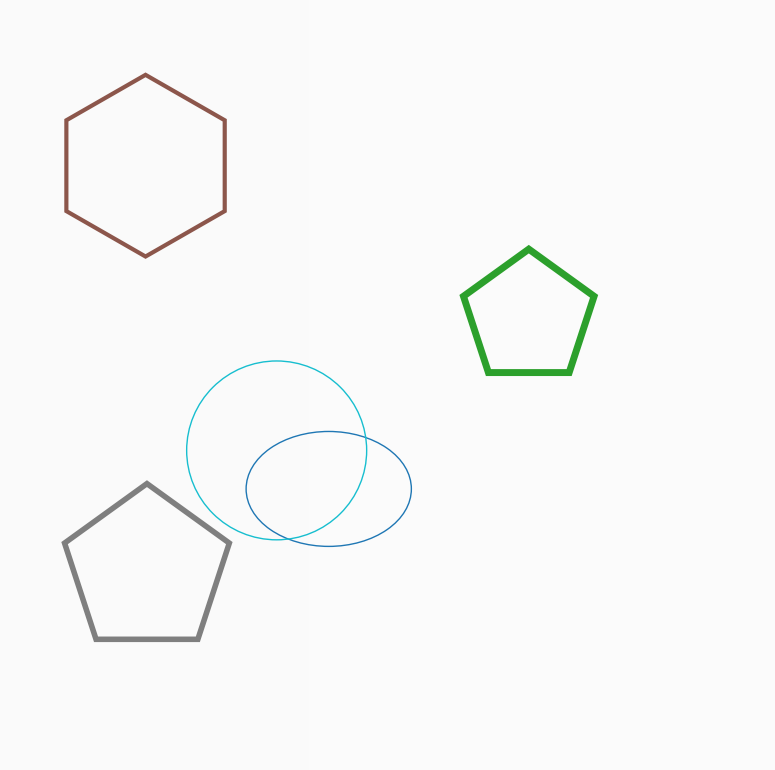[{"shape": "oval", "thickness": 0.5, "radius": 0.53, "center": [0.424, 0.365]}, {"shape": "pentagon", "thickness": 2.5, "radius": 0.44, "center": [0.682, 0.588]}, {"shape": "hexagon", "thickness": 1.5, "radius": 0.59, "center": [0.188, 0.785]}, {"shape": "pentagon", "thickness": 2, "radius": 0.56, "center": [0.19, 0.26]}, {"shape": "circle", "thickness": 0.5, "radius": 0.58, "center": [0.357, 0.415]}]